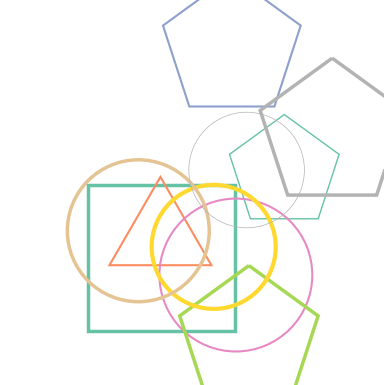[{"shape": "pentagon", "thickness": 1, "radius": 0.75, "center": [0.738, 0.553]}, {"shape": "square", "thickness": 2.5, "radius": 0.95, "center": [0.42, 0.33]}, {"shape": "triangle", "thickness": 1.5, "radius": 0.76, "center": [0.417, 0.388]}, {"shape": "pentagon", "thickness": 1.5, "radius": 0.94, "center": [0.602, 0.876]}, {"shape": "circle", "thickness": 1.5, "radius": 0.99, "center": [0.613, 0.286]}, {"shape": "pentagon", "thickness": 2.5, "radius": 0.94, "center": [0.647, 0.121]}, {"shape": "circle", "thickness": 3, "radius": 0.81, "center": [0.555, 0.359]}, {"shape": "circle", "thickness": 2.5, "radius": 0.92, "center": [0.359, 0.401]}, {"shape": "circle", "thickness": 0.5, "radius": 0.75, "center": [0.641, 0.558]}, {"shape": "pentagon", "thickness": 2.5, "radius": 0.98, "center": [0.863, 0.652]}]